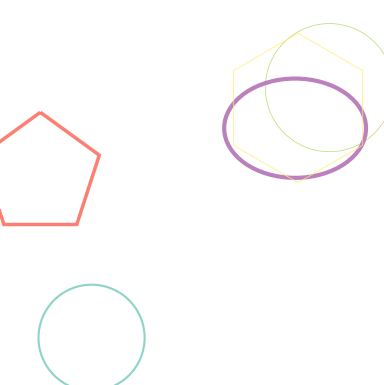[{"shape": "circle", "thickness": 1.5, "radius": 0.69, "center": [0.238, 0.123]}, {"shape": "pentagon", "thickness": 2.5, "radius": 0.81, "center": [0.105, 0.547]}, {"shape": "circle", "thickness": 0.5, "radius": 0.83, "center": [0.856, 0.772]}, {"shape": "oval", "thickness": 3, "radius": 0.92, "center": [0.767, 0.667]}, {"shape": "hexagon", "thickness": 0.5, "radius": 0.97, "center": [0.774, 0.72]}]